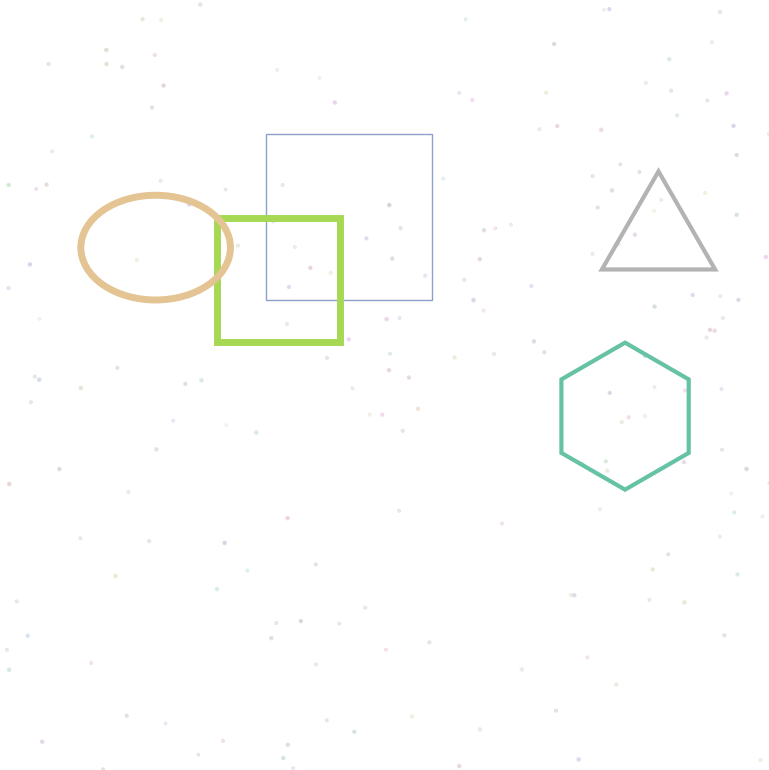[{"shape": "hexagon", "thickness": 1.5, "radius": 0.48, "center": [0.812, 0.46]}, {"shape": "square", "thickness": 0.5, "radius": 0.54, "center": [0.454, 0.718]}, {"shape": "square", "thickness": 2.5, "radius": 0.4, "center": [0.362, 0.636]}, {"shape": "oval", "thickness": 2.5, "radius": 0.49, "center": [0.202, 0.678]}, {"shape": "triangle", "thickness": 1.5, "radius": 0.42, "center": [0.855, 0.693]}]